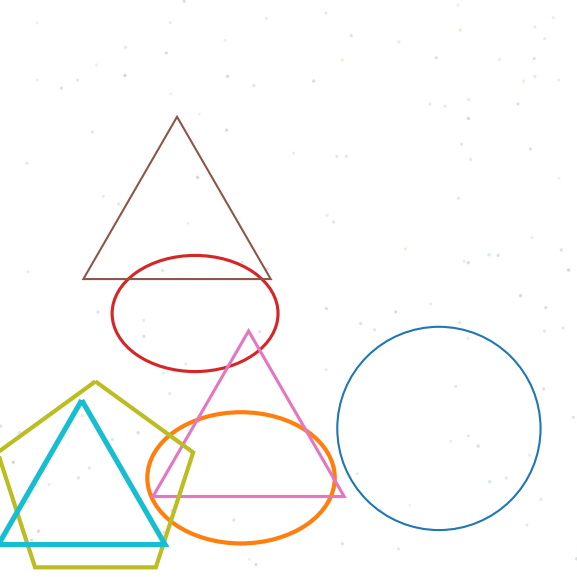[{"shape": "circle", "thickness": 1, "radius": 0.88, "center": [0.76, 0.257]}, {"shape": "oval", "thickness": 2, "radius": 0.81, "center": [0.417, 0.172]}, {"shape": "oval", "thickness": 1.5, "radius": 0.72, "center": [0.338, 0.456]}, {"shape": "triangle", "thickness": 1, "radius": 0.94, "center": [0.307, 0.61]}, {"shape": "triangle", "thickness": 1.5, "radius": 0.96, "center": [0.43, 0.235]}, {"shape": "pentagon", "thickness": 2, "radius": 0.89, "center": [0.165, 0.161]}, {"shape": "triangle", "thickness": 2.5, "radius": 0.83, "center": [0.142, 0.139]}]